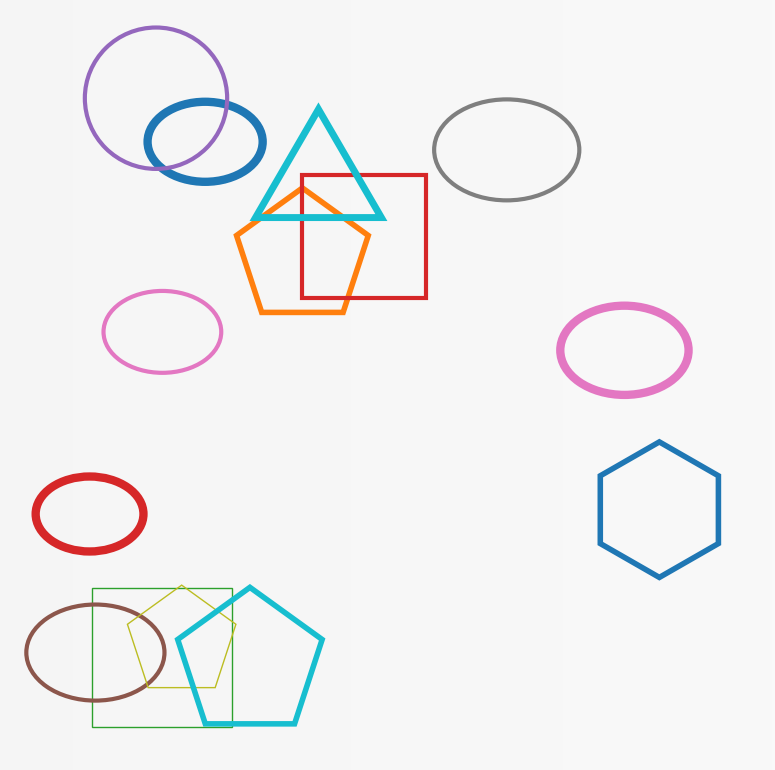[{"shape": "hexagon", "thickness": 2, "radius": 0.44, "center": [0.851, 0.338]}, {"shape": "oval", "thickness": 3, "radius": 0.37, "center": [0.265, 0.816]}, {"shape": "pentagon", "thickness": 2, "radius": 0.45, "center": [0.39, 0.667]}, {"shape": "square", "thickness": 0.5, "radius": 0.45, "center": [0.209, 0.146]}, {"shape": "square", "thickness": 1.5, "radius": 0.4, "center": [0.469, 0.693]}, {"shape": "oval", "thickness": 3, "radius": 0.35, "center": [0.116, 0.332]}, {"shape": "circle", "thickness": 1.5, "radius": 0.46, "center": [0.201, 0.872]}, {"shape": "oval", "thickness": 1.5, "radius": 0.45, "center": [0.123, 0.153]}, {"shape": "oval", "thickness": 1.5, "radius": 0.38, "center": [0.21, 0.569]}, {"shape": "oval", "thickness": 3, "radius": 0.41, "center": [0.806, 0.545]}, {"shape": "oval", "thickness": 1.5, "radius": 0.47, "center": [0.654, 0.805]}, {"shape": "pentagon", "thickness": 0.5, "radius": 0.37, "center": [0.234, 0.166]}, {"shape": "triangle", "thickness": 2.5, "radius": 0.47, "center": [0.411, 0.764]}, {"shape": "pentagon", "thickness": 2, "radius": 0.49, "center": [0.322, 0.139]}]